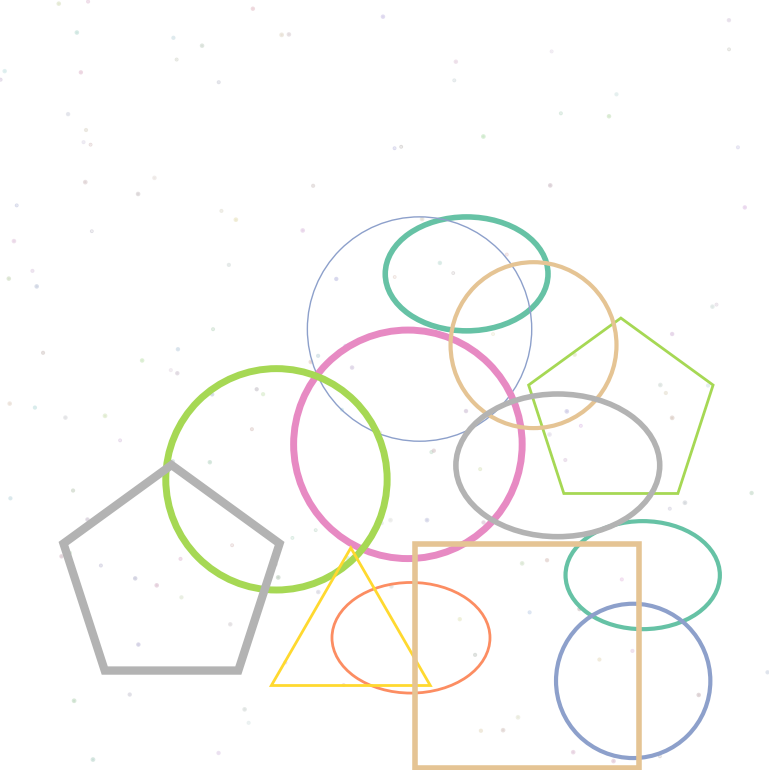[{"shape": "oval", "thickness": 1.5, "radius": 0.5, "center": [0.835, 0.253]}, {"shape": "oval", "thickness": 2, "radius": 0.53, "center": [0.606, 0.644]}, {"shape": "oval", "thickness": 1, "radius": 0.51, "center": [0.534, 0.172]}, {"shape": "circle", "thickness": 1.5, "radius": 0.5, "center": [0.822, 0.116]}, {"shape": "circle", "thickness": 0.5, "radius": 0.73, "center": [0.545, 0.573]}, {"shape": "circle", "thickness": 2.5, "radius": 0.74, "center": [0.53, 0.423]}, {"shape": "pentagon", "thickness": 1, "radius": 0.63, "center": [0.806, 0.461]}, {"shape": "circle", "thickness": 2.5, "radius": 0.72, "center": [0.359, 0.378]}, {"shape": "triangle", "thickness": 1, "radius": 0.6, "center": [0.456, 0.169]}, {"shape": "circle", "thickness": 1.5, "radius": 0.54, "center": [0.693, 0.552]}, {"shape": "square", "thickness": 2, "radius": 0.73, "center": [0.685, 0.148]}, {"shape": "pentagon", "thickness": 3, "radius": 0.74, "center": [0.223, 0.249]}, {"shape": "oval", "thickness": 2, "radius": 0.66, "center": [0.724, 0.396]}]